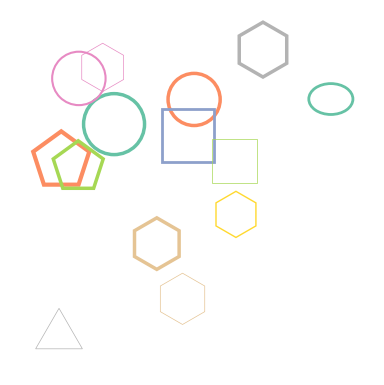[{"shape": "oval", "thickness": 2, "radius": 0.29, "center": [0.859, 0.743]}, {"shape": "circle", "thickness": 2.5, "radius": 0.4, "center": [0.296, 0.678]}, {"shape": "circle", "thickness": 2.5, "radius": 0.34, "center": [0.504, 0.742]}, {"shape": "pentagon", "thickness": 3, "radius": 0.38, "center": [0.159, 0.582]}, {"shape": "square", "thickness": 2, "radius": 0.34, "center": [0.488, 0.648]}, {"shape": "circle", "thickness": 1.5, "radius": 0.35, "center": [0.205, 0.796]}, {"shape": "hexagon", "thickness": 0.5, "radius": 0.31, "center": [0.267, 0.825]}, {"shape": "pentagon", "thickness": 2.5, "radius": 0.34, "center": [0.203, 0.566]}, {"shape": "square", "thickness": 0.5, "radius": 0.29, "center": [0.609, 0.582]}, {"shape": "hexagon", "thickness": 1, "radius": 0.3, "center": [0.613, 0.443]}, {"shape": "hexagon", "thickness": 2.5, "radius": 0.33, "center": [0.407, 0.367]}, {"shape": "hexagon", "thickness": 0.5, "radius": 0.33, "center": [0.474, 0.224]}, {"shape": "hexagon", "thickness": 2.5, "radius": 0.36, "center": [0.683, 0.871]}, {"shape": "triangle", "thickness": 0.5, "radius": 0.35, "center": [0.153, 0.129]}]